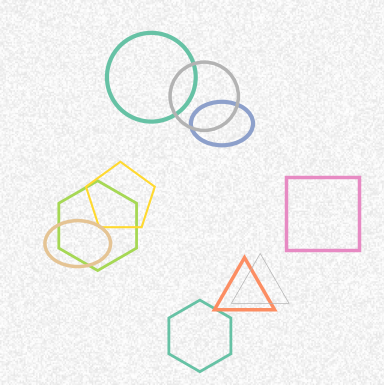[{"shape": "hexagon", "thickness": 2, "radius": 0.46, "center": [0.519, 0.128]}, {"shape": "circle", "thickness": 3, "radius": 0.58, "center": [0.393, 0.799]}, {"shape": "triangle", "thickness": 2.5, "radius": 0.45, "center": [0.635, 0.241]}, {"shape": "oval", "thickness": 3, "radius": 0.4, "center": [0.577, 0.679]}, {"shape": "square", "thickness": 2.5, "radius": 0.47, "center": [0.838, 0.444]}, {"shape": "hexagon", "thickness": 2, "radius": 0.58, "center": [0.254, 0.414]}, {"shape": "pentagon", "thickness": 1.5, "radius": 0.47, "center": [0.313, 0.486]}, {"shape": "oval", "thickness": 2.5, "radius": 0.43, "center": [0.202, 0.367]}, {"shape": "circle", "thickness": 2.5, "radius": 0.44, "center": [0.53, 0.75]}, {"shape": "triangle", "thickness": 0.5, "radius": 0.43, "center": [0.676, 0.255]}]